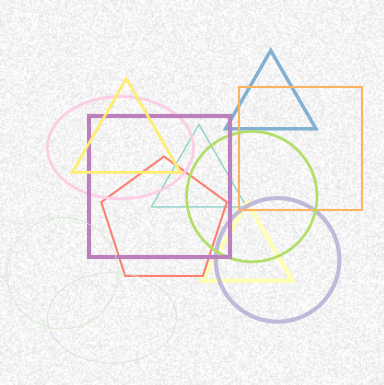[{"shape": "triangle", "thickness": 1, "radius": 0.71, "center": [0.517, 0.534]}, {"shape": "triangle", "thickness": 3, "radius": 0.68, "center": [0.642, 0.339]}, {"shape": "circle", "thickness": 3, "radius": 0.8, "center": [0.721, 0.325]}, {"shape": "pentagon", "thickness": 1.5, "radius": 0.86, "center": [0.426, 0.422]}, {"shape": "triangle", "thickness": 2.5, "radius": 0.68, "center": [0.703, 0.733]}, {"shape": "square", "thickness": 1.5, "radius": 0.8, "center": [0.781, 0.614]}, {"shape": "circle", "thickness": 2, "radius": 0.85, "center": [0.654, 0.489]}, {"shape": "oval", "thickness": 2, "radius": 0.95, "center": [0.313, 0.616]}, {"shape": "oval", "thickness": 0.5, "radius": 0.84, "center": [0.291, 0.174]}, {"shape": "square", "thickness": 3, "radius": 0.91, "center": [0.414, 0.515]}, {"shape": "circle", "thickness": 0.5, "radius": 0.72, "center": [0.162, 0.29]}, {"shape": "triangle", "thickness": 2, "radius": 0.81, "center": [0.328, 0.633]}]